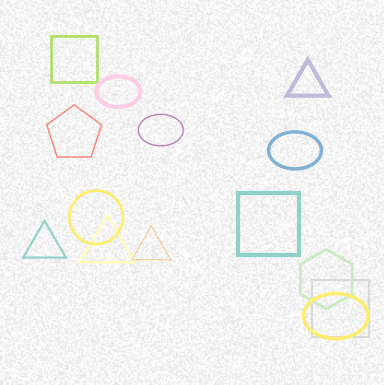[{"shape": "triangle", "thickness": 1.5, "radius": 0.32, "center": [0.116, 0.363]}, {"shape": "square", "thickness": 3, "radius": 0.4, "center": [0.697, 0.418]}, {"shape": "triangle", "thickness": 1.5, "radius": 0.41, "center": [0.279, 0.36]}, {"shape": "triangle", "thickness": 3, "radius": 0.31, "center": [0.799, 0.783]}, {"shape": "pentagon", "thickness": 1, "radius": 0.37, "center": [0.193, 0.653]}, {"shape": "oval", "thickness": 2.5, "radius": 0.34, "center": [0.766, 0.609]}, {"shape": "triangle", "thickness": 0.5, "radius": 0.29, "center": [0.393, 0.354]}, {"shape": "square", "thickness": 2, "radius": 0.3, "center": [0.192, 0.847]}, {"shape": "oval", "thickness": 3, "radius": 0.29, "center": [0.307, 0.762]}, {"shape": "square", "thickness": 1.5, "radius": 0.37, "center": [0.884, 0.199]}, {"shape": "oval", "thickness": 1, "radius": 0.29, "center": [0.418, 0.662]}, {"shape": "hexagon", "thickness": 2, "radius": 0.39, "center": [0.848, 0.275]}, {"shape": "oval", "thickness": 2.5, "radius": 0.42, "center": [0.872, 0.179]}, {"shape": "circle", "thickness": 2, "radius": 0.35, "center": [0.25, 0.436]}]